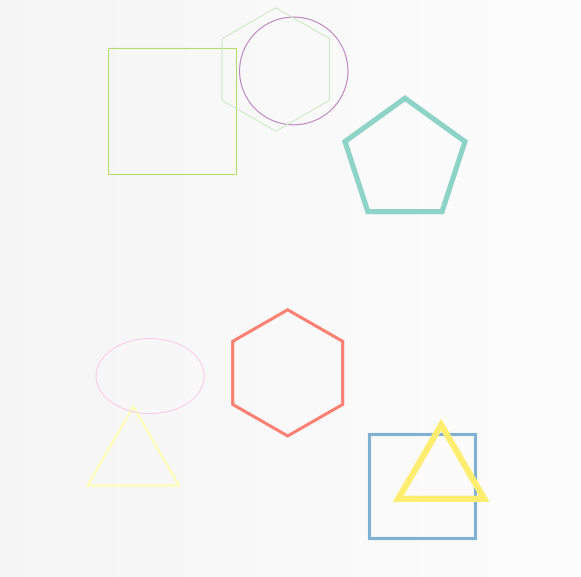[{"shape": "pentagon", "thickness": 2.5, "radius": 0.54, "center": [0.697, 0.72]}, {"shape": "triangle", "thickness": 1, "radius": 0.45, "center": [0.229, 0.204]}, {"shape": "hexagon", "thickness": 1.5, "radius": 0.55, "center": [0.495, 0.353]}, {"shape": "square", "thickness": 1.5, "radius": 0.45, "center": [0.726, 0.158]}, {"shape": "square", "thickness": 0.5, "radius": 0.55, "center": [0.296, 0.807]}, {"shape": "oval", "thickness": 0.5, "radius": 0.46, "center": [0.258, 0.348]}, {"shape": "circle", "thickness": 0.5, "radius": 0.47, "center": [0.505, 0.876]}, {"shape": "hexagon", "thickness": 0.5, "radius": 0.53, "center": [0.474, 0.879]}, {"shape": "triangle", "thickness": 3, "radius": 0.43, "center": [0.759, 0.178]}]